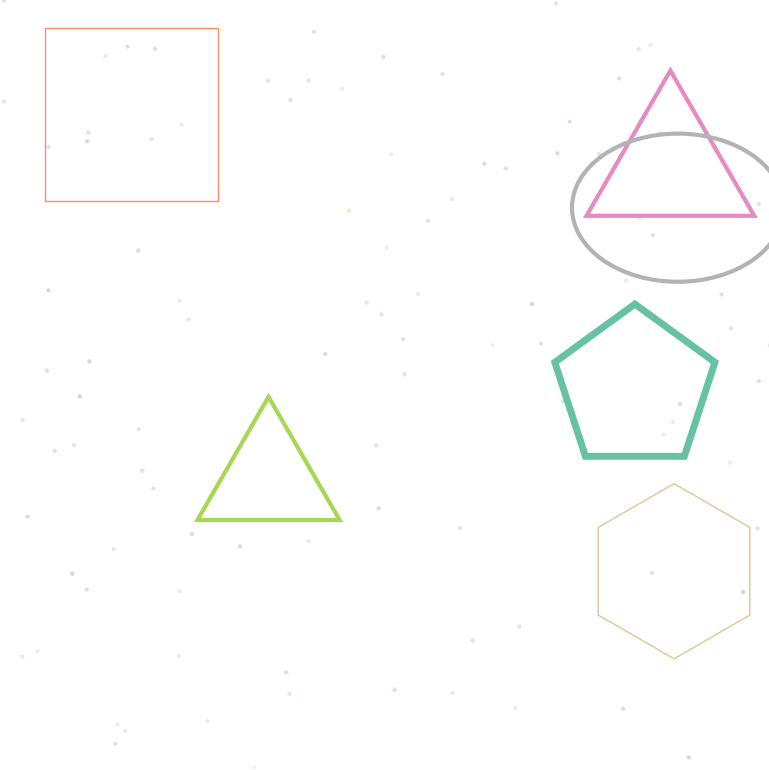[{"shape": "pentagon", "thickness": 2.5, "radius": 0.55, "center": [0.825, 0.496]}, {"shape": "square", "thickness": 0.5, "radius": 0.56, "center": [0.17, 0.851]}, {"shape": "triangle", "thickness": 1.5, "radius": 0.63, "center": [0.871, 0.783]}, {"shape": "triangle", "thickness": 1.5, "radius": 0.53, "center": [0.349, 0.378]}, {"shape": "hexagon", "thickness": 0.5, "radius": 0.57, "center": [0.875, 0.258]}, {"shape": "oval", "thickness": 1.5, "radius": 0.69, "center": [0.88, 0.73]}]